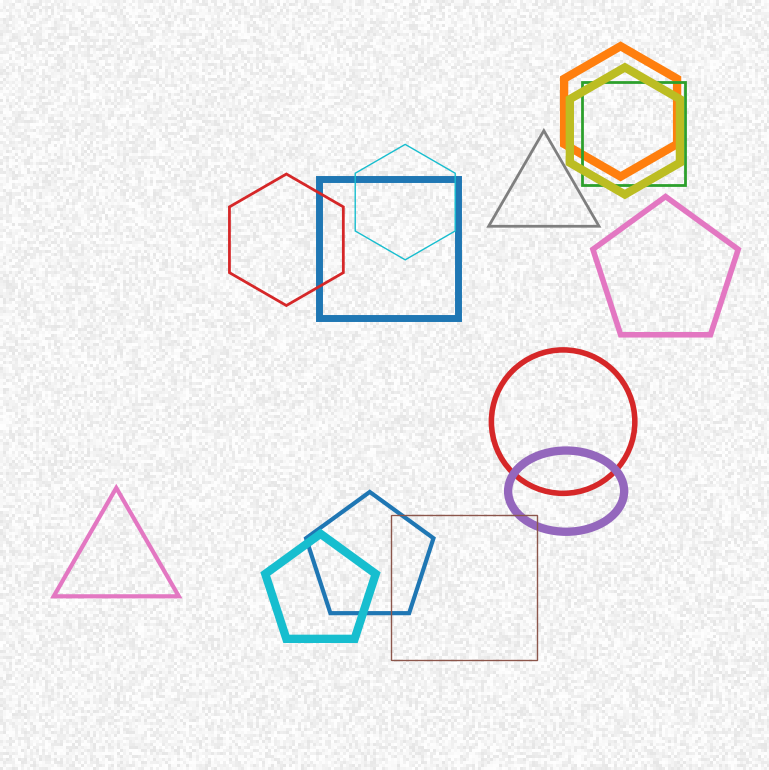[{"shape": "square", "thickness": 2.5, "radius": 0.45, "center": [0.504, 0.677]}, {"shape": "pentagon", "thickness": 1.5, "radius": 0.44, "center": [0.48, 0.274]}, {"shape": "hexagon", "thickness": 3, "radius": 0.42, "center": [0.806, 0.855]}, {"shape": "square", "thickness": 1, "radius": 0.33, "center": [0.823, 0.827]}, {"shape": "circle", "thickness": 2, "radius": 0.47, "center": [0.731, 0.452]}, {"shape": "hexagon", "thickness": 1, "radius": 0.43, "center": [0.372, 0.689]}, {"shape": "oval", "thickness": 3, "radius": 0.38, "center": [0.735, 0.362]}, {"shape": "square", "thickness": 0.5, "radius": 0.47, "center": [0.603, 0.237]}, {"shape": "pentagon", "thickness": 2, "radius": 0.5, "center": [0.864, 0.646]}, {"shape": "triangle", "thickness": 1.5, "radius": 0.47, "center": [0.151, 0.272]}, {"shape": "triangle", "thickness": 1, "radius": 0.41, "center": [0.706, 0.748]}, {"shape": "hexagon", "thickness": 3, "radius": 0.41, "center": [0.812, 0.83]}, {"shape": "pentagon", "thickness": 3, "radius": 0.38, "center": [0.416, 0.231]}, {"shape": "hexagon", "thickness": 0.5, "radius": 0.37, "center": [0.526, 0.738]}]